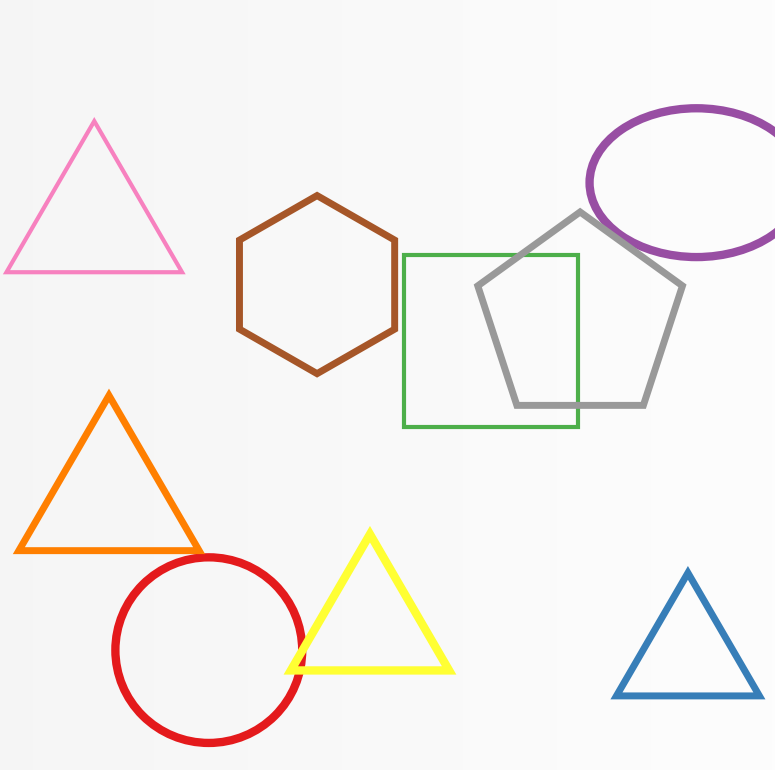[{"shape": "circle", "thickness": 3, "radius": 0.6, "center": [0.269, 0.156]}, {"shape": "triangle", "thickness": 2.5, "radius": 0.53, "center": [0.888, 0.149]}, {"shape": "square", "thickness": 1.5, "radius": 0.56, "center": [0.634, 0.557]}, {"shape": "oval", "thickness": 3, "radius": 0.69, "center": [0.899, 0.763]}, {"shape": "triangle", "thickness": 2.5, "radius": 0.67, "center": [0.141, 0.352]}, {"shape": "triangle", "thickness": 3, "radius": 0.59, "center": [0.477, 0.188]}, {"shape": "hexagon", "thickness": 2.5, "radius": 0.58, "center": [0.409, 0.63]}, {"shape": "triangle", "thickness": 1.5, "radius": 0.65, "center": [0.122, 0.712]}, {"shape": "pentagon", "thickness": 2.5, "radius": 0.69, "center": [0.749, 0.586]}]